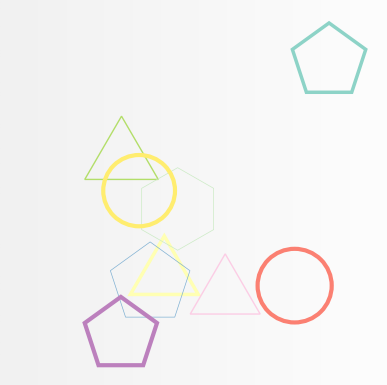[{"shape": "pentagon", "thickness": 2.5, "radius": 0.5, "center": [0.849, 0.841]}, {"shape": "triangle", "thickness": 2.5, "radius": 0.51, "center": [0.424, 0.286]}, {"shape": "circle", "thickness": 3, "radius": 0.48, "center": [0.76, 0.258]}, {"shape": "pentagon", "thickness": 0.5, "radius": 0.54, "center": [0.387, 0.264]}, {"shape": "triangle", "thickness": 1, "radius": 0.55, "center": [0.314, 0.589]}, {"shape": "triangle", "thickness": 1, "radius": 0.52, "center": [0.581, 0.236]}, {"shape": "pentagon", "thickness": 3, "radius": 0.49, "center": [0.312, 0.131]}, {"shape": "hexagon", "thickness": 0.5, "radius": 0.54, "center": [0.458, 0.457]}, {"shape": "circle", "thickness": 3, "radius": 0.46, "center": [0.359, 0.505]}]